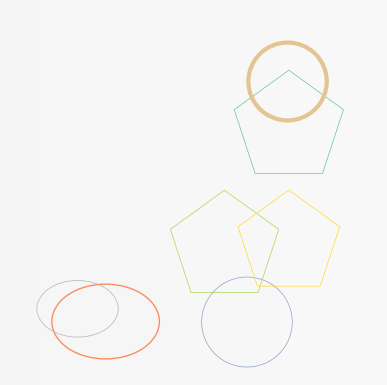[{"shape": "pentagon", "thickness": 0.5, "radius": 0.74, "center": [0.745, 0.669]}, {"shape": "oval", "thickness": 1, "radius": 0.69, "center": [0.273, 0.165]}, {"shape": "circle", "thickness": 0.5, "radius": 0.58, "center": [0.637, 0.164]}, {"shape": "pentagon", "thickness": 0.5, "radius": 0.73, "center": [0.579, 0.359]}, {"shape": "pentagon", "thickness": 0.5, "radius": 0.69, "center": [0.745, 0.368]}, {"shape": "circle", "thickness": 3, "radius": 0.51, "center": [0.742, 0.788]}, {"shape": "oval", "thickness": 0.5, "radius": 0.53, "center": [0.2, 0.198]}]